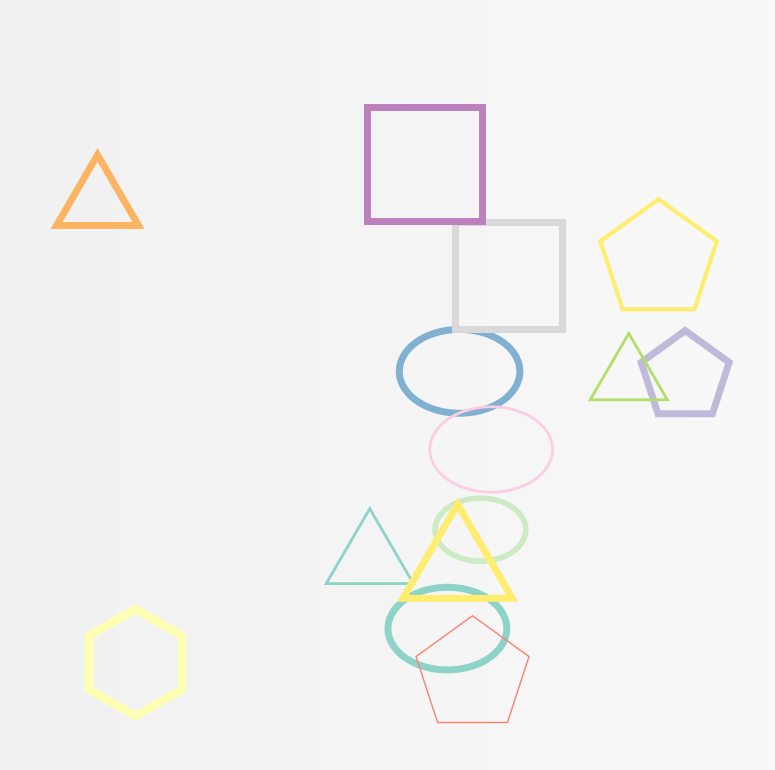[{"shape": "triangle", "thickness": 1, "radius": 0.32, "center": [0.477, 0.275]}, {"shape": "oval", "thickness": 2.5, "radius": 0.38, "center": [0.577, 0.184]}, {"shape": "hexagon", "thickness": 3, "radius": 0.35, "center": [0.175, 0.14]}, {"shape": "pentagon", "thickness": 2.5, "radius": 0.3, "center": [0.884, 0.511]}, {"shape": "pentagon", "thickness": 0.5, "radius": 0.38, "center": [0.61, 0.124]}, {"shape": "oval", "thickness": 2.5, "radius": 0.39, "center": [0.593, 0.518]}, {"shape": "triangle", "thickness": 2.5, "radius": 0.31, "center": [0.126, 0.738]}, {"shape": "triangle", "thickness": 1, "radius": 0.29, "center": [0.811, 0.51]}, {"shape": "oval", "thickness": 1, "radius": 0.4, "center": [0.634, 0.416]}, {"shape": "square", "thickness": 2.5, "radius": 0.35, "center": [0.657, 0.642]}, {"shape": "square", "thickness": 2.5, "radius": 0.37, "center": [0.548, 0.787]}, {"shape": "oval", "thickness": 2, "radius": 0.29, "center": [0.62, 0.312]}, {"shape": "triangle", "thickness": 2.5, "radius": 0.41, "center": [0.59, 0.264]}, {"shape": "pentagon", "thickness": 1.5, "radius": 0.39, "center": [0.85, 0.662]}]